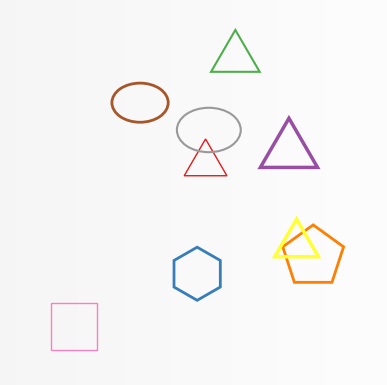[{"shape": "triangle", "thickness": 1, "radius": 0.32, "center": [0.53, 0.575]}, {"shape": "hexagon", "thickness": 2, "radius": 0.34, "center": [0.509, 0.289]}, {"shape": "triangle", "thickness": 1.5, "radius": 0.36, "center": [0.607, 0.85]}, {"shape": "triangle", "thickness": 2.5, "radius": 0.43, "center": [0.746, 0.608]}, {"shape": "pentagon", "thickness": 2, "radius": 0.41, "center": [0.808, 0.333]}, {"shape": "triangle", "thickness": 2.5, "radius": 0.32, "center": [0.765, 0.366]}, {"shape": "oval", "thickness": 2, "radius": 0.36, "center": [0.361, 0.733]}, {"shape": "square", "thickness": 1, "radius": 0.3, "center": [0.191, 0.152]}, {"shape": "oval", "thickness": 1.5, "radius": 0.41, "center": [0.539, 0.662]}]